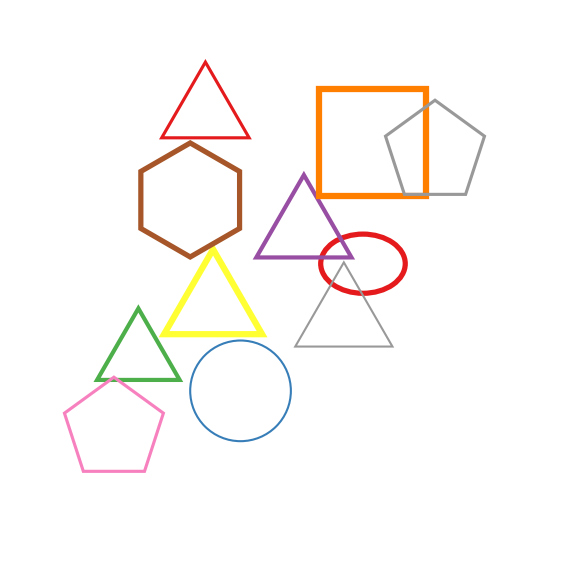[{"shape": "triangle", "thickness": 1.5, "radius": 0.44, "center": [0.356, 0.804]}, {"shape": "oval", "thickness": 2.5, "radius": 0.37, "center": [0.629, 0.543]}, {"shape": "circle", "thickness": 1, "radius": 0.44, "center": [0.417, 0.322]}, {"shape": "triangle", "thickness": 2, "radius": 0.41, "center": [0.24, 0.383]}, {"shape": "triangle", "thickness": 2, "radius": 0.48, "center": [0.526, 0.601]}, {"shape": "square", "thickness": 3, "radius": 0.46, "center": [0.645, 0.752]}, {"shape": "triangle", "thickness": 3, "radius": 0.49, "center": [0.369, 0.469]}, {"shape": "hexagon", "thickness": 2.5, "radius": 0.49, "center": [0.329, 0.653]}, {"shape": "pentagon", "thickness": 1.5, "radius": 0.45, "center": [0.197, 0.256]}, {"shape": "pentagon", "thickness": 1.5, "radius": 0.45, "center": [0.753, 0.735]}, {"shape": "triangle", "thickness": 1, "radius": 0.49, "center": [0.595, 0.448]}]